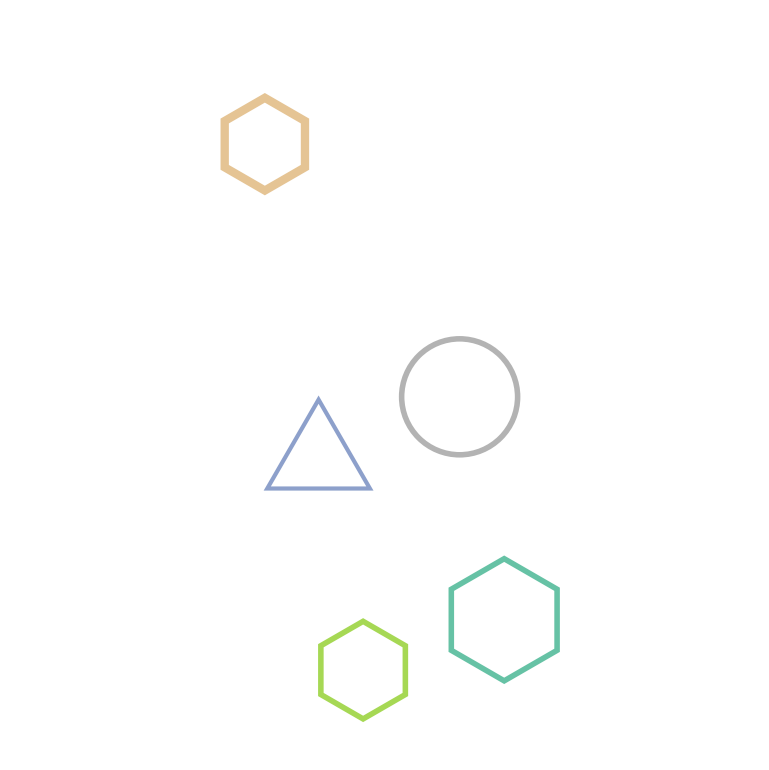[{"shape": "hexagon", "thickness": 2, "radius": 0.4, "center": [0.655, 0.195]}, {"shape": "triangle", "thickness": 1.5, "radius": 0.38, "center": [0.414, 0.404]}, {"shape": "hexagon", "thickness": 2, "radius": 0.32, "center": [0.472, 0.13]}, {"shape": "hexagon", "thickness": 3, "radius": 0.3, "center": [0.344, 0.813]}, {"shape": "circle", "thickness": 2, "radius": 0.38, "center": [0.597, 0.485]}]